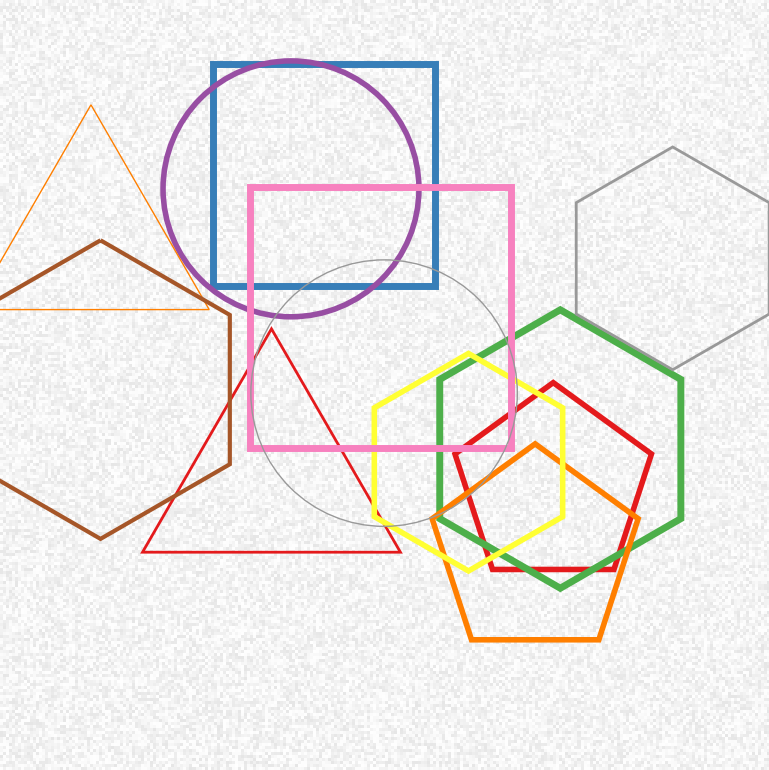[{"shape": "pentagon", "thickness": 2, "radius": 0.67, "center": [0.718, 0.369]}, {"shape": "triangle", "thickness": 1, "radius": 0.97, "center": [0.353, 0.38]}, {"shape": "square", "thickness": 2.5, "radius": 0.72, "center": [0.421, 0.773]}, {"shape": "hexagon", "thickness": 2.5, "radius": 0.9, "center": [0.728, 0.417]}, {"shape": "circle", "thickness": 2, "radius": 0.83, "center": [0.378, 0.755]}, {"shape": "pentagon", "thickness": 2, "radius": 0.7, "center": [0.695, 0.283]}, {"shape": "triangle", "thickness": 0.5, "radius": 0.89, "center": [0.118, 0.687]}, {"shape": "hexagon", "thickness": 2, "radius": 0.71, "center": [0.608, 0.4]}, {"shape": "hexagon", "thickness": 1.5, "radius": 0.97, "center": [0.131, 0.494]}, {"shape": "square", "thickness": 2.5, "radius": 0.85, "center": [0.494, 0.588]}, {"shape": "circle", "thickness": 0.5, "radius": 0.87, "center": [0.499, 0.489]}, {"shape": "hexagon", "thickness": 1, "radius": 0.72, "center": [0.874, 0.664]}]